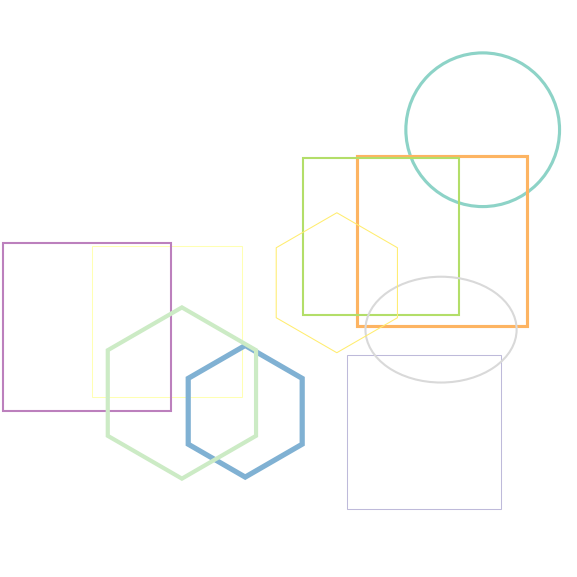[{"shape": "circle", "thickness": 1.5, "radius": 0.67, "center": [0.836, 0.774]}, {"shape": "square", "thickness": 0.5, "radius": 0.65, "center": [0.289, 0.442]}, {"shape": "square", "thickness": 0.5, "radius": 0.67, "center": [0.734, 0.252]}, {"shape": "hexagon", "thickness": 2.5, "radius": 0.57, "center": [0.425, 0.287]}, {"shape": "square", "thickness": 1.5, "radius": 0.74, "center": [0.766, 0.582]}, {"shape": "square", "thickness": 1, "radius": 0.68, "center": [0.66, 0.59]}, {"shape": "oval", "thickness": 1, "radius": 0.65, "center": [0.764, 0.428]}, {"shape": "square", "thickness": 1, "radius": 0.73, "center": [0.151, 0.433]}, {"shape": "hexagon", "thickness": 2, "radius": 0.74, "center": [0.315, 0.319]}, {"shape": "hexagon", "thickness": 0.5, "radius": 0.61, "center": [0.583, 0.51]}]